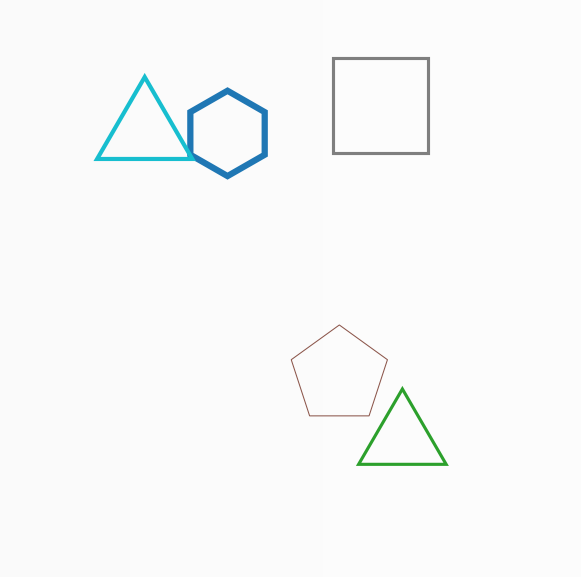[{"shape": "hexagon", "thickness": 3, "radius": 0.37, "center": [0.391, 0.768]}, {"shape": "triangle", "thickness": 1.5, "radius": 0.43, "center": [0.692, 0.239]}, {"shape": "pentagon", "thickness": 0.5, "radius": 0.43, "center": [0.584, 0.349]}, {"shape": "square", "thickness": 1.5, "radius": 0.41, "center": [0.655, 0.816]}, {"shape": "triangle", "thickness": 2, "radius": 0.47, "center": [0.249, 0.771]}]